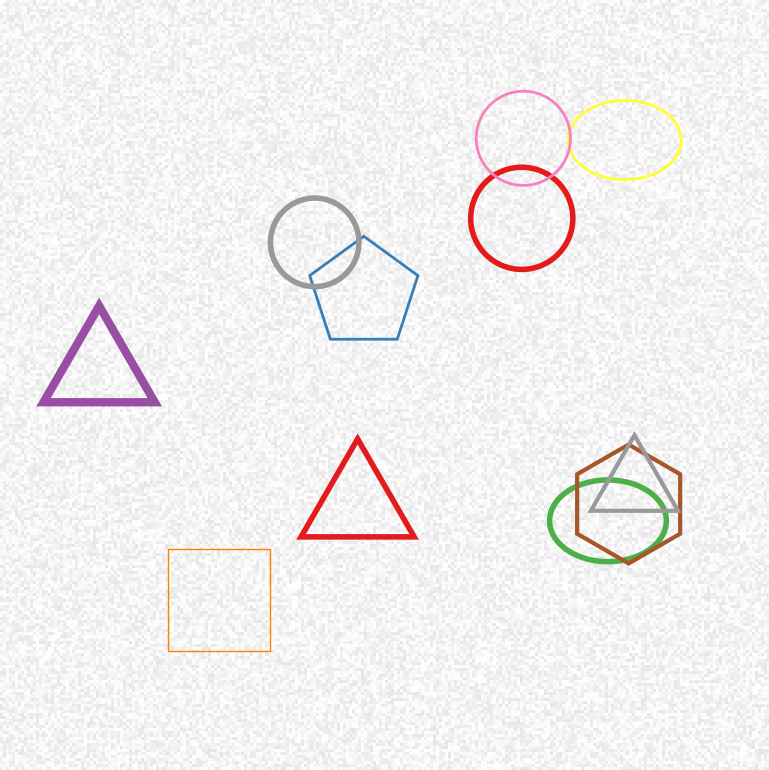[{"shape": "triangle", "thickness": 2, "radius": 0.42, "center": [0.464, 0.345]}, {"shape": "circle", "thickness": 2, "radius": 0.33, "center": [0.678, 0.716]}, {"shape": "pentagon", "thickness": 1, "radius": 0.37, "center": [0.472, 0.619]}, {"shape": "oval", "thickness": 2, "radius": 0.38, "center": [0.79, 0.324]}, {"shape": "triangle", "thickness": 3, "radius": 0.42, "center": [0.129, 0.519]}, {"shape": "square", "thickness": 0.5, "radius": 0.33, "center": [0.284, 0.221]}, {"shape": "oval", "thickness": 1, "radius": 0.37, "center": [0.811, 0.818]}, {"shape": "hexagon", "thickness": 1.5, "radius": 0.39, "center": [0.816, 0.345]}, {"shape": "circle", "thickness": 1, "radius": 0.31, "center": [0.68, 0.82]}, {"shape": "circle", "thickness": 2, "radius": 0.29, "center": [0.409, 0.685]}, {"shape": "triangle", "thickness": 1.5, "radius": 0.33, "center": [0.824, 0.369]}]